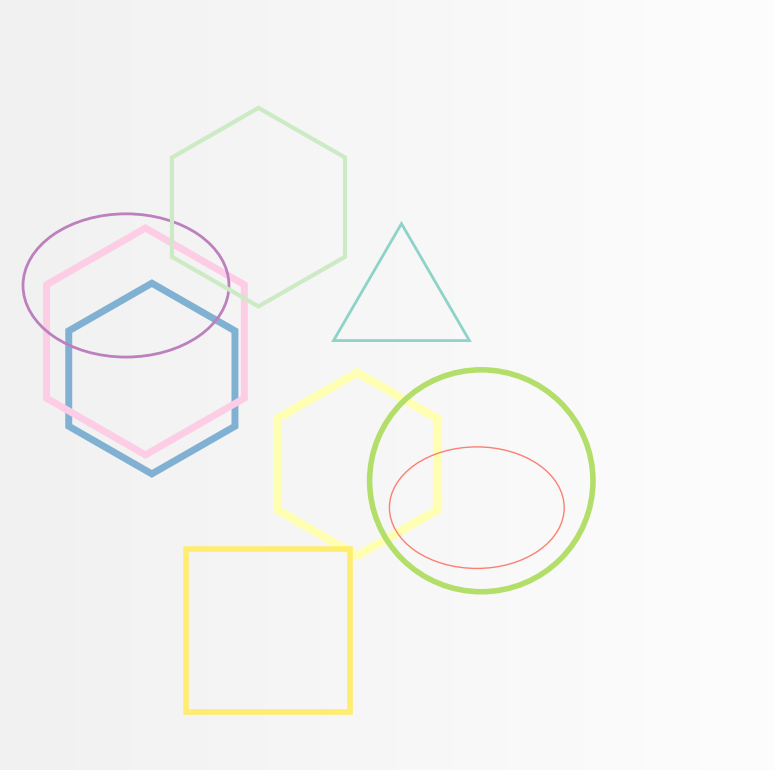[{"shape": "triangle", "thickness": 1, "radius": 0.51, "center": [0.518, 0.608]}, {"shape": "hexagon", "thickness": 3, "radius": 0.59, "center": [0.461, 0.397]}, {"shape": "oval", "thickness": 0.5, "radius": 0.56, "center": [0.615, 0.341]}, {"shape": "hexagon", "thickness": 2.5, "radius": 0.62, "center": [0.196, 0.508]}, {"shape": "circle", "thickness": 2, "radius": 0.72, "center": [0.621, 0.376]}, {"shape": "hexagon", "thickness": 2.5, "radius": 0.74, "center": [0.188, 0.557]}, {"shape": "oval", "thickness": 1, "radius": 0.66, "center": [0.163, 0.629]}, {"shape": "hexagon", "thickness": 1.5, "radius": 0.64, "center": [0.334, 0.731]}, {"shape": "square", "thickness": 2, "radius": 0.53, "center": [0.346, 0.181]}]